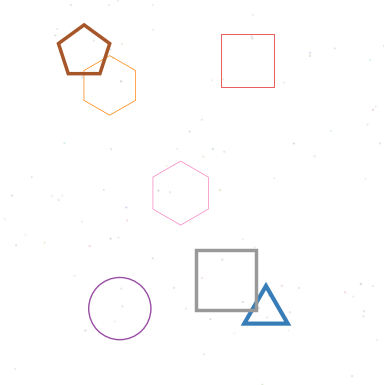[{"shape": "square", "thickness": 0.5, "radius": 0.34, "center": [0.642, 0.842]}, {"shape": "triangle", "thickness": 3, "radius": 0.33, "center": [0.691, 0.192]}, {"shape": "circle", "thickness": 1, "radius": 0.4, "center": [0.311, 0.198]}, {"shape": "hexagon", "thickness": 0.5, "radius": 0.39, "center": [0.285, 0.778]}, {"shape": "pentagon", "thickness": 2.5, "radius": 0.35, "center": [0.218, 0.865]}, {"shape": "hexagon", "thickness": 0.5, "radius": 0.42, "center": [0.469, 0.498]}, {"shape": "square", "thickness": 2.5, "radius": 0.39, "center": [0.587, 0.272]}]